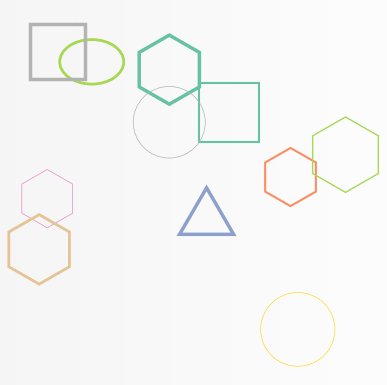[{"shape": "hexagon", "thickness": 2.5, "radius": 0.45, "center": [0.437, 0.819]}, {"shape": "square", "thickness": 1.5, "radius": 0.38, "center": [0.591, 0.708]}, {"shape": "hexagon", "thickness": 1.5, "radius": 0.38, "center": [0.75, 0.54]}, {"shape": "triangle", "thickness": 2.5, "radius": 0.4, "center": [0.533, 0.432]}, {"shape": "hexagon", "thickness": 0.5, "radius": 0.38, "center": [0.122, 0.484]}, {"shape": "hexagon", "thickness": 1, "radius": 0.49, "center": [0.892, 0.598]}, {"shape": "oval", "thickness": 2, "radius": 0.41, "center": [0.237, 0.839]}, {"shape": "circle", "thickness": 0.5, "radius": 0.48, "center": [0.768, 0.144]}, {"shape": "hexagon", "thickness": 2, "radius": 0.45, "center": [0.101, 0.352]}, {"shape": "circle", "thickness": 0.5, "radius": 0.46, "center": [0.437, 0.682]}, {"shape": "square", "thickness": 2.5, "radius": 0.36, "center": [0.149, 0.865]}]